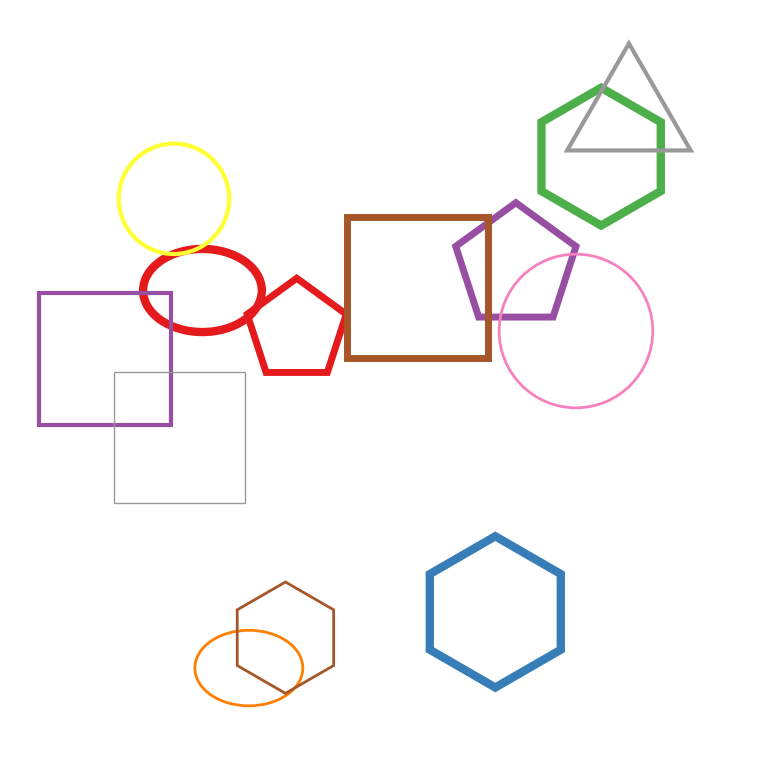[{"shape": "pentagon", "thickness": 2.5, "radius": 0.34, "center": [0.385, 0.571]}, {"shape": "oval", "thickness": 3, "radius": 0.39, "center": [0.263, 0.623]}, {"shape": "hexagon", "thickness": 3, "radius": 0.49, "center": [0.643, 0.205]}, {"shape": "hexagon", "thickness": 3, "radius": 0.45, "center": [0.781, 0.797]}, {"shape": "square", "thickness": 1.5, "radius": 0.43, "center": [0.137, 0.533]}, {"shape": "pentagon", "thickness": 2.5, "radius": 0.41, "center": [0.67, 0.655]}, {"shape": "oval", "thickness": 1, "radius": 0.35, "center": [0.323, 0.132]}, {"shape": "circle", "thickness": 1.5, "radius": 0.36, "center": [0.226, 0.742]}, {"shape": "hexagon", "thickness": 1, "radius": 0.36, "center": [0.371, 0.172]}, {"shape": "square", "thickness": 2.5, "radius": 0.46, "center": [0.542, 0.627]}, {"shape": "circle", "thickness": 1, "radius": 0.5, "center": [0.748, 0.57]}, {"shape": "triangle", "thickness": 1.5, "radius": 0.46, "center": [0.817, 0.851]}, {"shape": "square", "thickness": 0.5, "radius": 0.42, "center": [0.233, 0.432]}]